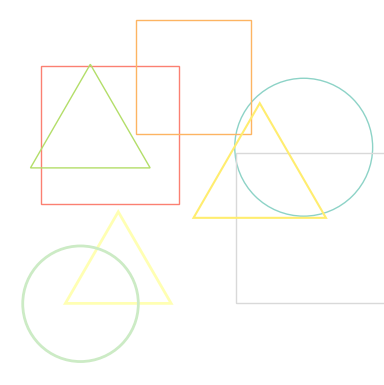[{"shape": "circle", "thickness": 1, "radius": 0.9, "center": [0.789, 0.618]}, {"shape": "triangle", "thickness": 2, "radius": 0.79, "center": [0.307, 0.291]}, {"shape": "square", "thickness": 1, "radius": 0.9, "center": [0.285, 0.649]}, {"shape": "square", "thickness": 1, "radius": 0.74, "center": [0.503, 0.8]}, {"shape": "triangle", "thickness": 1, "radius": 0.9, "center": [0.235, 0.654]}, {"shape": "square", "thickness": 1, "radius": 0.98, "center": [0.808, 0.407]}, {"shape": "circle", "thickness": 2, "radius": 0.75, "center": [0.209, 0.211]}, {"shape": "triangle", "thickness": 1.5, "radius": 0.99, "center": [0.675, 0.533]}]